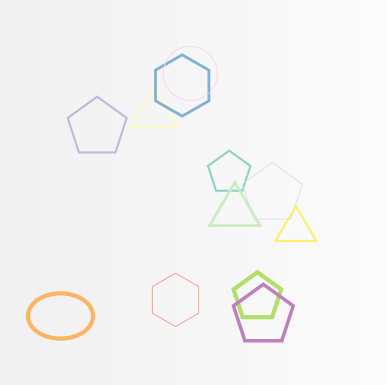[{"shape": "pentagon", "thickness": 1.5, "radius": 0.29, "center": [0.591, 0.551]}, {"shape": "triangle", "thickness": 1, "radius": 0.35, "center": [0.397, 0.704]}, {"shape": "pentagon", "thickness": 1.5, "radius": 0.4, "center": [0.251, 0.669]}, {"shape": "hexagon", "thickness": 0.5, "radius": 0.35, "center": [0.453, 0.221]}, {"shape": "hexagon", "thickness": 2, "radius": 0.4, "center": [0.47, 0.778]}, {"shape": "oval", "thickness": 3, "radius": 0.42, "center": [0.156, 0.179]}, {"shape": "pentagon", "thickness": 3, "radius": 0.32, "center": [0.664, 0.228]}, {"shape": "circle", "thickness": 0.5, "radius": 0.35, "center": [0.491, 0.809]}, {"shape": "pentagon", "thickness": 0.5, "radius": 0.41, "center": [0.703, 0.497]}, {"shape": "pentagon", "thickness": 2.5, "radius": 0.41, "center": [0.68, 0.18]}, {"shape": "triangle", "thickness": 2, "radius": 0.37, "center": [0.606, 0.452]}, {"shape": "triangle", "thickness": 1.5, "radius": 0.3, "center": [0.763, 0.404]}]